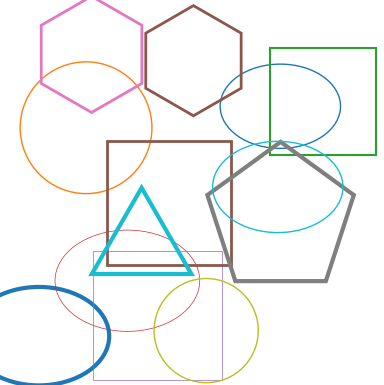[{"shape": "oval", "thickness": 1, "radius": 0.78, "center": [0.728, 0.724]}, {"shape": "oval", "thickness": 3, "radius": 0.91, "center": [0.101, 0.127]}, {"shape": "circle", "thickness": 1, "radius": 0.86, "center": [0.224, 0.668]}, {"shape": "square", "thickness": 1.5, "radius": 0.69, "center": [0.839, 0.736]}, {"shape": "oval", "thickness": 0.5, "radius": 0.94, "center": [0.331, 0.271]}, {"shape": "square", "thickness": 0.5, "radius": 0.84, "center": [0.409, 0.18]}, {"shape": "square", "thickness": 2, "radius": 0.81, "center": [0.439, 0.472]}, {"shape": "hexagon", "thickness": 2, "radius": 0.72, "center": [0.502, 0.842]}, {"shape": "hexagon", "thickness": 2, "radius": 0.75, "center": [0.238, 0.859]}, {"shape": "pentagon", "thickness": 3, "radius": 1.0, "center": [0.729, 0.432]}, {"shape": "circle", "thickness": 1, "radius": 0.68, "center": [0.536, 0.141]}, {"shape": "triangle", "thickness": 3, "radius": 0.75, "center": [0.368, 0.363]}, {"shape": "oval", "thickness": 1, "radius": 0.85, "center": [0.722, 0.514]}]